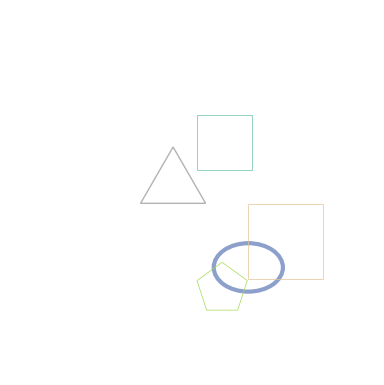[{"shape": "square", "thickness": 0.5, "radius": 0.36, "center": [0.583, 0.63]}, {"shape": "oval", "thickness": 3, "radius": 0.45, "center": [0.645, 0.305]}, {"shape": "pentagon", "thickness": 0.5, "radius": 0.34, "center": [0.577, 0.25]}, {"shape": "square", "thickness": 0.5, "radius": 0.49, "center": [0.741, 0.373]}, {"shape": "triangle", "thickness": 1, "radius": 0.49, "center": [0.45, 0.521]}]